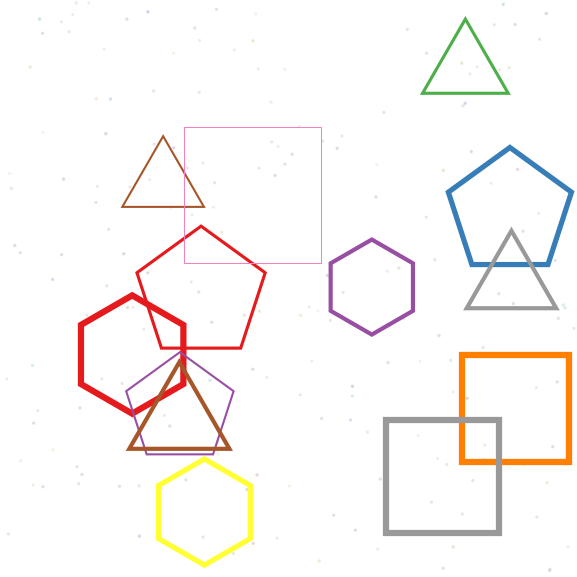[{"shape": "pentagon", "thickness": 1.5, "radius": 0.58, "center": [0.348, 0.491]}, {"shape": "hexagon", "thickness": 3, "radius": 0.51, "center": [0.229, 0.385]}, {"shape": "pentagon", "thickness": 2.5, "radius": 0.56, "center": [0.883, 0.632]}, {"shape": "triangle", "thickness": 1.5, "radius": 0.43, "center": [0.806, 0.88]}, {"shape": "pentagon", "thickness": 1, "radius": 0.49, "center": [0.311, 0.292]}, {"shape": "hexagon", "thickness": 2, "radius": 0.41, "center": [0.644, 0.502]}, {"shape": "square", "thickness": 3, "radius": 0.46, "center": [0.892, 0.291]}, {"shape": "hexagon", "thickness": 2.5, "radius": 0.46, "center": [0.354, 0.112]}, {"shape": "triangle", "thickness": 1, "radius": 0.41, "center": [0.283, 0.682]}, {"shape": "triangle", "thickness": 2, "radius": 0.5, "center": [0.311, 0.272]}, {"shape": "square", "thickness": 0.5, "radius": 0.59, "center": [0.437, 0.661]}, {"shape": "square", "thickness": 3, "radius": 0.49, "center": [0.766, 0.174]}, {"shape": "triangle", "thickness": 2, "radius": 0.45, "center": [0.886, 0.51]}]